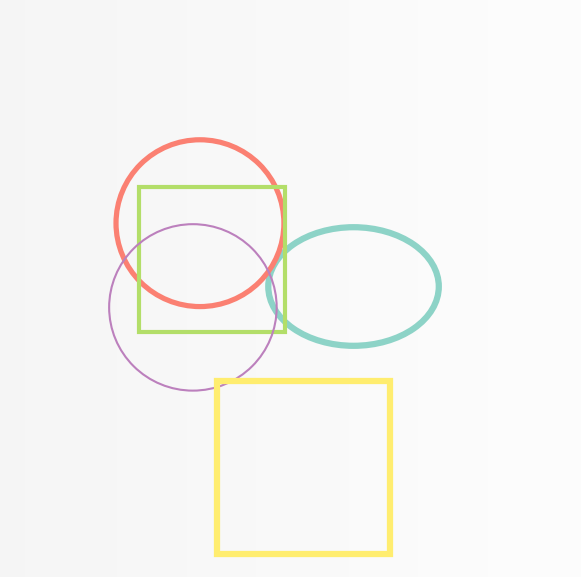[{"shape": "oval", "thickness": 3, "radius": 0.73, "center": [0.608, 0.503]}, {"shape": "circle", "thickness": 2.5, "radius": 0.72, "center": [0.344, 0.613]}, {"shape": "square", "thickness": 2, "radius": 0.63, "center": [0.365, 0.55]}, {"shape": "circle", "thickness": 1, "radius": 0.72, "center": [0.332, 0.467]}, {"shape": "square", "thickness": 3, "radius": 0.75, "center": [0.522, 0.19]}]